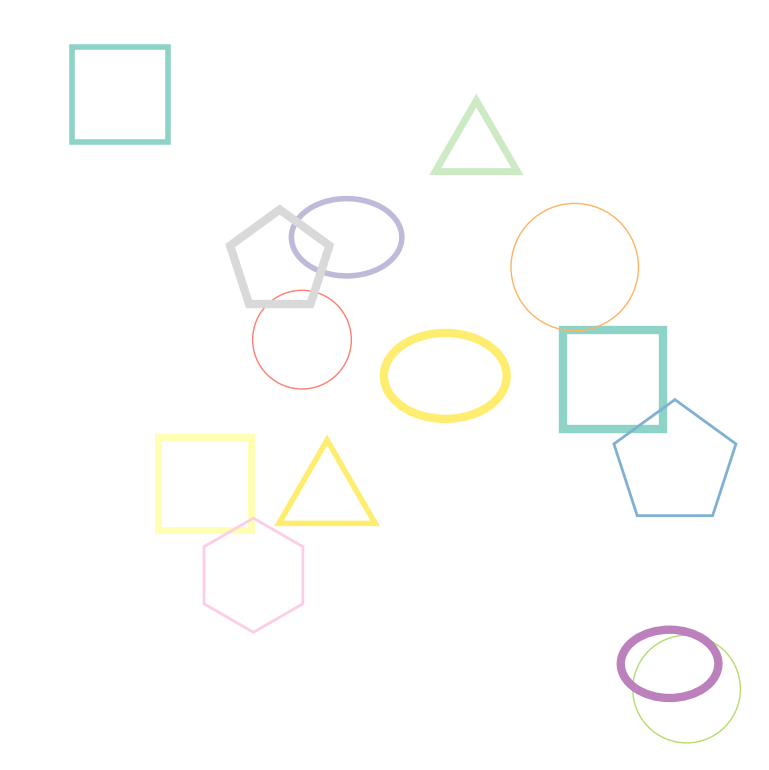[{"shape": "square", "thickness": 2, "radius": 0.31, "center": [0.156, 0.878]}, {"shape": "square", "thickness": 3, "radius": 0.32, "center": [0.796, 0.507]}, {"shape": "square", "thickness": 2.5, "radius": 0.3, "center": [0.265, 0.372]}, {"shape": "oval", "thickness": 2, "radius": 0.36, "center": [0.45, 0.692]}, {"shape": "circle", "thickness": 0.5, "radius": 0.32, "center": [0.392, 0.559]}, {"shape": "pentagon", "thickness": 1, "radius": 0.42, "center": [0.877, 0.398]}, {"shape": "circle", "thickness": 0.5, "radius": 0.41, "center": [0.746, 0.653]}, {"shape": "circle", "thickness": 0.5, "radius": 0.35, "center": [0.892, 0.105]}, {"shape": "hexagon", "thickness": 1, "radius": 0.37, "center": [0.329, 0.253]}, {"shape": "pentagon", "thickness": 3, "radius": 0.34, "center": [0.363, 0.66]}, {"shape": "oval", "thickness": 3, "radius": 0.32, "center": [0.87, 0.138]}, {"shape": "triangle", "thickness": 2.5, "radius": 0.31, "center": [0.619, 0.808]}, {"shape": "oval", "thickness": 3, "radius": 0.4, "center": [0.578, 0.512]}, {"shape": "triangle", "thickness": 2, "radius": 0.36, "center": [0.425, 0.356]}]